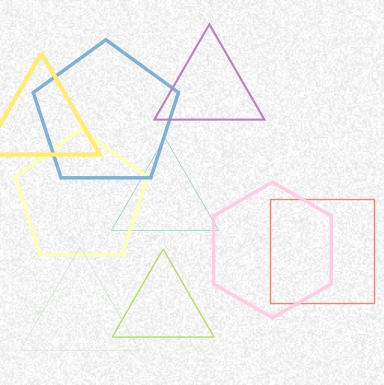[{"shape": "triangle", "thickness": 0.5, "radius": 0.8, "center": [0.428, 0.482]}, {"shape": "pentagon", "thickness": 2.5, "radius": 0.9, "center": [0.211, 0.484]}, {"shape": "square", "thickness": 1, "radius": 0.67, "center": [0.836, 0.348]}, {"shape": "pentagon", "thickness": 2.5, "radius": 0.99, "center": [0.275, 0.698]}, {"shape": "triangle", "thickness": 1, "radius": 0.76, "center": [0.424, 0.201]}, {"shape": "hexagon", "thickness": 2.5, "radius": 0.88, "center": [0.708, 0.351]}, {"shape": "triangle", "thickness": 1.5, "radius": 0.82, "center": [0.544, 0.772]}, {"shape": "triangle", "thickness": 0.5, "radius": 0.9, "center": [0.208, 0.18]}, {"shape": "triangle", "thickness": 3, "radius": 0.88, "center": [0.107, 0.686]}]